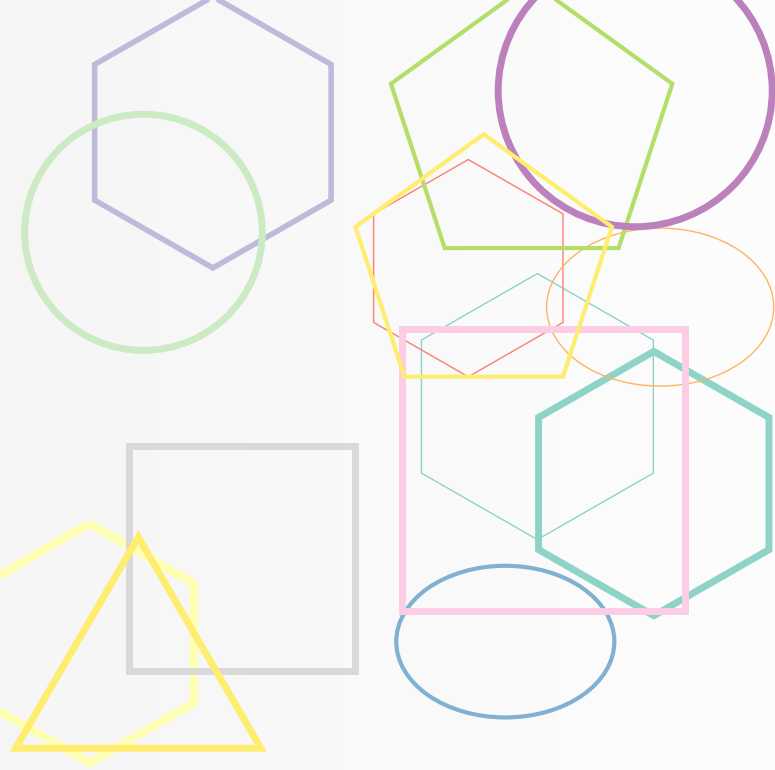[{"shape": "hexagon", "thickness": 2.5, "radius": 0.86, "center": [0.844, 0.372]}, {"shape": "hexagon", "thickness": 0.5, "radius": 0.86, "center": [0.693, 0.472]}, {"shape": "hexagon", "thickness": 3, "radius": 0.78, "center": [0.116, 0.165]}, {"shape": "hexagon", "thickness": 2, "radius": 0.88, "center": [0.275, 0.828]}, {"shape": "hexagon", "thickness": 0.5, "radius": 0.71, "center": [0.604, 0.652]}, {"shape": "oval", "thickness": 1.5, "radius": 0.7, "center": [0.652, 0.167]}, {"shape": "oval", "thickness": 0.5, "radius": 0.73, "center": [0.852, 0.601]}, {"shape": "pentagon", "thickness": 1.5, "radius": 0.95, "center": [0.686, 0.832]}, {"shape": "square", "thickness": 2.5, "radius": 0.91, "center": [0.701, 0.39]}, {"shape": "square", "thickness": 2.5, "radius": 0.73, "center": [0.313, 0.275]}, {"shape": "circle", "thickness": 2.5, "radius": 0.88, "center": [0.82, 0.882]}, {"shape": "circle", "thickness": 2.5, "radius": 0.77, "center": [0.185, 0.698]}, {"shape": "pentagon", "thickness": 1.5, "radius": 0.87, "center": [0.624, 0.652]}, {"shape": "triangle", "thickness": 2.5, "radius": 0.91, "center": [0.178, 0.12]}]